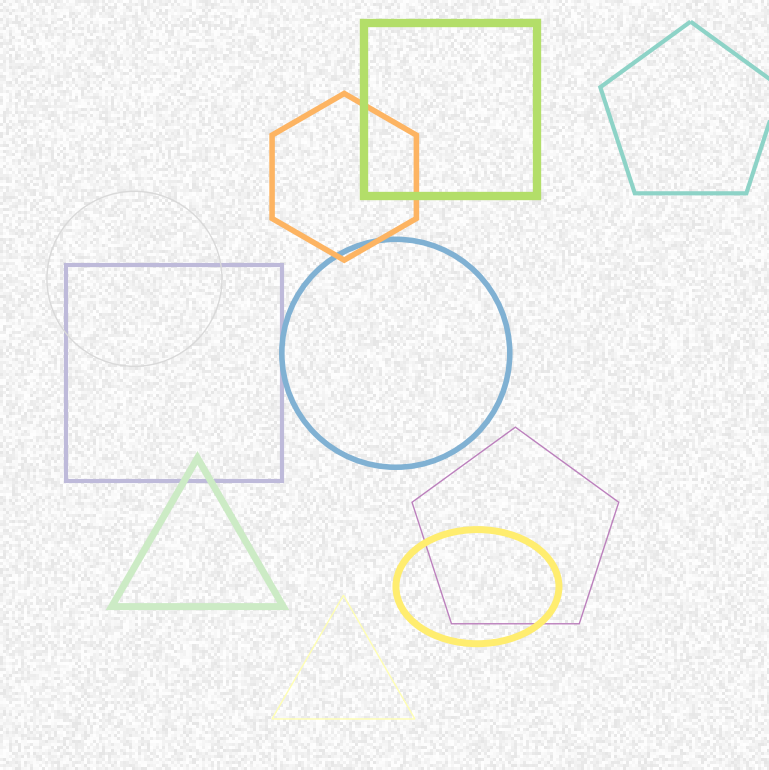[{"shape": "pentagon", "thickness": 1.5, "radius": 0.62, "center": [0.897, 0.849]}, {"shape": "triangle", "thickness": 0.5, "radius": 0.54, "center": [0.446, 0.12]}, {"shape": "square", "thickness": 1.5, "radius": 0.7, "center": [0.226, 0.516]}, {"shape": "circle", "thickness": 2, "radius": 0.74, "center": [0.514, 0.541]}, {"shape": "hexagon", "thickness": 2, "radius": 0.54, "center": [0.447, 0.77]}, {"shape": "square", "thickness": 3, "radius": 0.56, "center": [0.585, 0.858]}, {"shape": "circle", "thickness": 0.5, "radius": 0.57, "center": [0.175, 0.638]}, {"shape": "pentagon", "thickness": 0.5, "radius": 0.71, "center": [0.669, 0.304]}, {"shape": "triangle", "thickness": 2.5, "radius": 0.64, "center": [0.256, 0.277]}, {"shape": "oval", "thickness": 2.5, "radius": 0.53, "center": [0.62, 0.238]}]